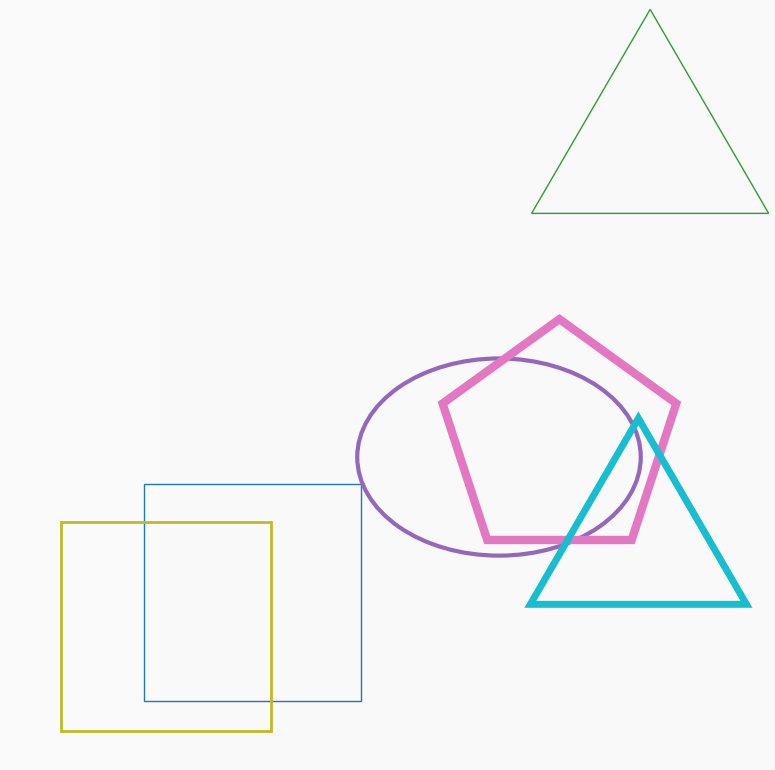[{"shape": "square", "thickness": 0.5, "radius": 0.7, "center": [0.326, 0.23]}, {"shape": "triangle", "thickness": 0.5, "radius": 0.88, "center": [0.839, 0.811]}, {"shape": "oval", "thickness": 1.5, "radius": 0.91, "center": [0.644, 0.406]}, {"shape": "pentagon", "thickness": 3, "radius": 0.79, "center": [0.722, 0.427]}, {"shape": "square", "thickness": 1, "radius": 0.68, "center": [0.214, 0.186]}, {"shape": "triangle", "thickness": 2.5, "radius": 0.81, "center": [0.824, 0.296]}]